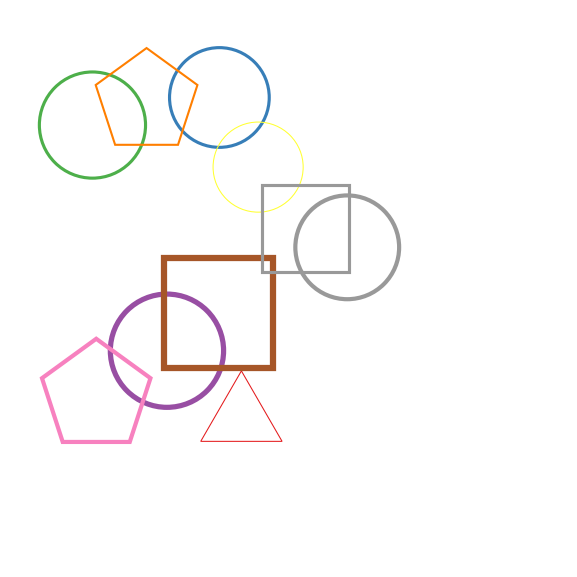[{"shape": "triangle", "thickness": 0.5, "radius": 0.41, "center": [0.418, 0.276]}, {"shape": "circle", "thickness": 1.5, "radius": 0.43, "center": [0.38, 0.83]}, {"shape": "circle", "thickness": 1.5, "radius": 0.46, "center": [0.16, 0.783]}, {"shape": "circle", "thickness": 2.5, "radius": 0.49, "center": [0.289, 0.392]}, {"shape": "pentagon", "thickness": 1, "radius": 0.46, "center": [0.254, 0.823]}, {"shape": "circle", "thickness": 0.5, "radius": 0.39, "center": [0.447, 0.71]}, {"shape": "square", "thickness": 3, "radius": 0.47, "center": [0.379, 0.457]}, {"shape": "pentagon", "thickness": 2, "radius": 0.49, "center": [0.167, 0.314]}, {"shape": "circle", "thickness": 2, "radius": 0.45, "center": [0.601, 0.571]}, {"shape": "square", "thickness": 1.5, "radius": 0.38, "center": [0.529, 0.603]}]